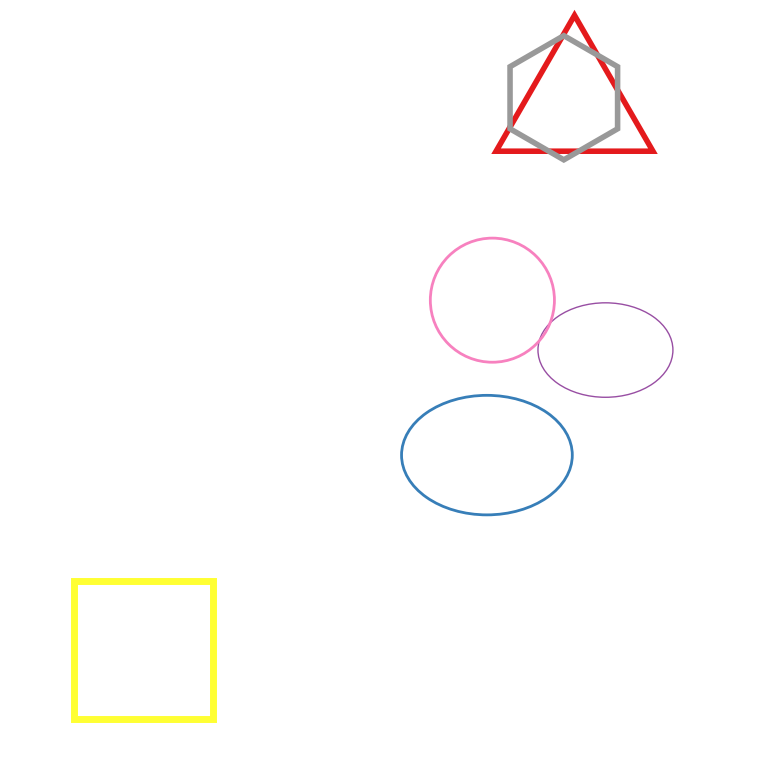[{"shape": "triangle", "thickness": 2, "radius": 0.59, "center": [0.746, 0.862]}, {"shape": "oval", "thickness": 1, "radius": 0.55, "center": [0.632, 0.409]}, {"shape": "oval", "thickness": 0.5, "radius": 0.44, "center": [0.786, 0.545]}, {"shape": "square", "thickness": 2.5, "radius": 0.45, "center": [0.186, 0.156]}, {"shape": "circle", "thickness": 1, "radius": 0.4, "center": [0.639, 0.61]}, {"shape": "hexagon", "thickness": 2, "radius": 0.4, "center": [0.732, 0.873]}]